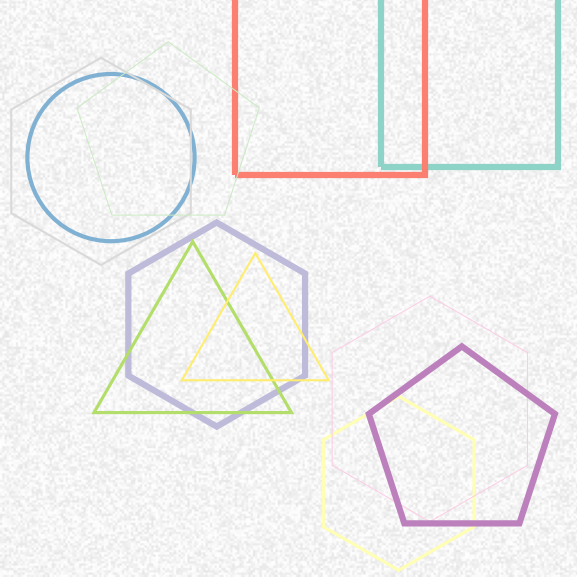[{"shape": "square", "thickness": 3, "radius": 0.76, "center": [0.812, 0.862]}, {"shape": "hexagon", "thickness": 1.5, "radius": 0.75, "center": [0.69, 0.162]}, {"shape": "hexagon", "thickness": 3, "radius": 0.88, "center": [0.375, 0.437]}, {"shape": "square", "thickness": 3, "radius": 0.82, "center": [0.571, 0.859]}, {"shape": "circle", "thickness": 2, "radius": 0.72, "center": [0.192, 0.726]}, {"shape": "triangle", "thickness": 1.5, "radius": 0.99, "center": [0.334, 0.383]}, {"shape": "hexagon", "thickness": 0.5, "radius": 0.98, "center": [0.744, 0.291]}, {"shape": "hexagon", "thickness": 1, "radius": 0.9, "center": [0.175, 0.72]}, {"shape": "pentagon", "thickness": 3, "radius": 0.85, "center": [0.8, 0.23]}, {"shape": "pentagon", "thickness": 0.5, "radius": 0.83, "center": [0.291, 0.761]}, {"shape": "triangle", "thickness": 1, "radius": 0.73, "center": [0.442, 0.414]}]